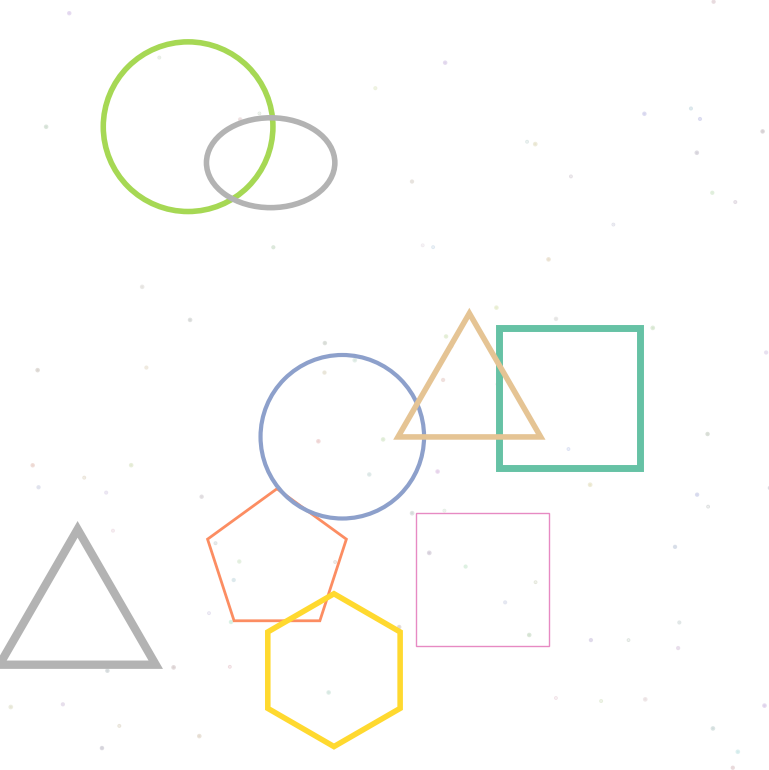[{"shape": "square", "thickness": 2.5, "radius": 0.46, "center": [0.74, 0.483]}, {"shape": "pentagon", "thickness": 1, "radius": 0.47, "center": [0.36, 0.27]}, {"shape": "circle", "thickness": 1.5, "radius": 0.53, "center": [0.445, 0.433]}, {"shape": "square", "thickness": 0.5, "radius": 0.43, "center": [0.627, 0.247]}, {"shape": "circle", "thickness": 2, "radius": 0.55, "center": [0.244, 0.835]}, {"shape": "hexagon", "thickness": 2, "radius": 0.5, "center": [0.434, 0.13]}, {"shape": "triangle", "thickness": 2, "radius": 0.53, "center": [0.61, 0.486]}, {"shape": "oval", "thickness": 2, "radius": 0.42, "center": [0.351, 0.789]}, {"shape": "triangle", "thickness": 3, "radius": 0.59, "center": [0.101, 0.195]}]